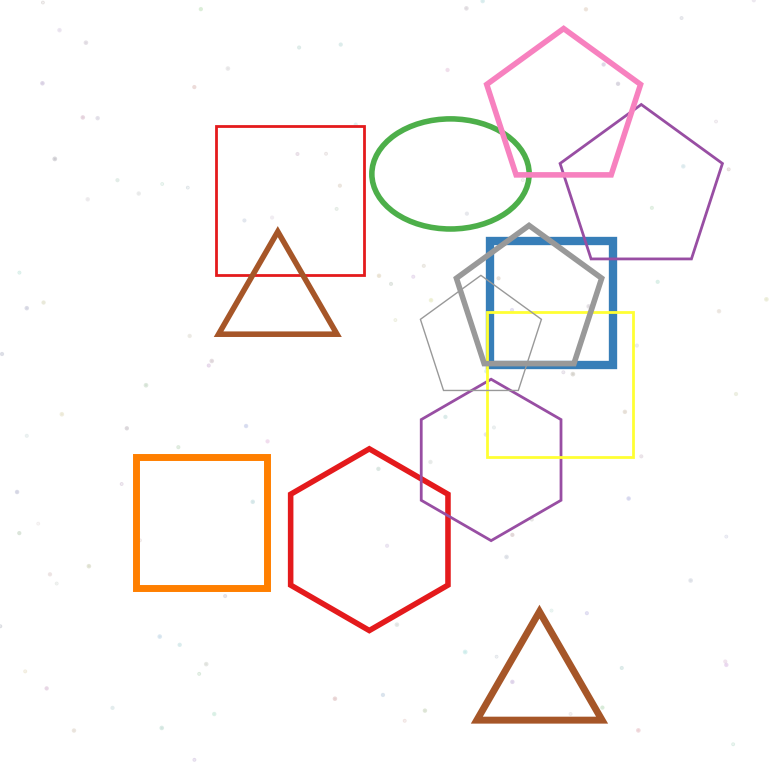[{"shape": "square", "thickness": 1, "radius": 0.48, "center": [0.377, 0.74]}, {"shape": "hexagon", "thickness": 2, "radius": 0.59, "center": [0.48, 0.299]}, {"shape": "square", "thickness": 3, "radius": 0.4, "center": [0.716, 0.607]}, {"shape": "oval", "thickness": 2, "radius": 0.51, "center": [0.585, 0.774]}, {"shape": "hexagon", "thickness": 1, "radius": 0.52, "center": [0.638, 0.403]}, {"shape": "pentagon", "thickness": 1, "radius": 0.55, "center": [0.833, 0.753]}, {"shape": "square", "thickness": 2.5, "radius": 0.42, "center": [0.261, 0.322]}, {"shape": "square", "thickness": 1, "radius": 0.47, "center": [0.728, 0.501]}, {"shape": "triangle", "thickness": 2, "radius": 0.44, "center": [0.361, 0.61]}, {"shape": "triangle", "thickness": 2.5, "radius": 0.47, "center": [0.701, 0.112]}, {"shape": "pentagon", "thickness": 2, "radius": 0.53, "center": [0.732, 0.858]}, {"shape": "pentagon", "thickness": 0.5, "radius": 0.41, "center": [0.625, 0.56]}, {"shape": "pentagon", "thickness": 2, "radius": 0.5, "center": [0.687, 0.608]}]